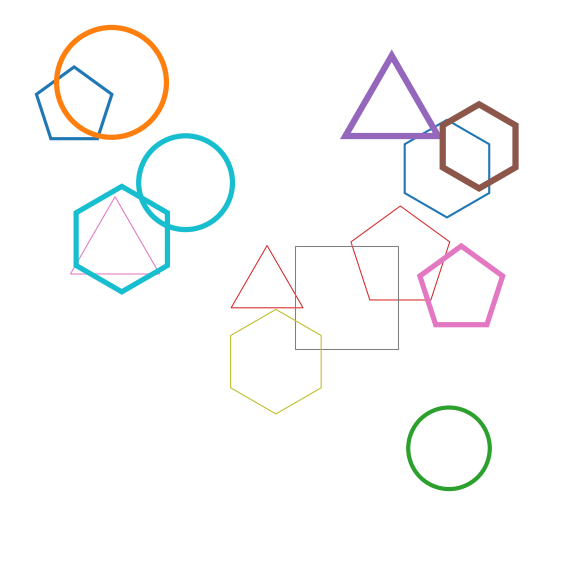[{"shape": "pentagon", "thickness": 1.5, "radius": 0.34, "center": [0.128, 0.815]}, {"shape": "hexagon", "thickness": 1, "radius": 0.42, "center": [0.774, 0.707]}, {"shape": "circle", "thickness": 2.5, "radius": 0.48, "center": [0.193, 0.856]}, {"shape": "circle", "thickness": 2, "radius": 0.35, "center": [0.777, 0.223]}, {"shape": "pentagon", "thickness": 0.5, "radius": 0.45, "center": [0.693, 0.552]}, {"shape": "triangle", "thickness": 0.5, "radius": 0.36, "center": [0.462, 0.502]}, {"shape": "triangle", "thickness": 3, "radius": 0.46, "center": [0.678, 0.81]}, {"shape": "hexagon", "thickness": 3, "radius": 0.36, "center": [0.83, 0.746]}, {"shape": "pentagon", "thickness": 2.5, "radius": 0.38, "center": [0.799, 0.498]}, {"shape": "triangle", "thickness": 0.5, "radius": 0.45, "center": [0.199, 0.569]}, {"shape": "square", "thickness": 0.5, "radius": 0.45, "center": [0.601, 0.484]}, {"shape": "hexagon", "thickness": 0.5, "radius": 0.45, "center": [0.478, 0.373]}, {"shape": "circle", "thickness": 2.5, "radius": 0.41, "center": [0.321, 0.683]}, {"shape": "hexagon", "thickness": 2.5, "radius": 0.46, "center": [0.211, 0.585]}]